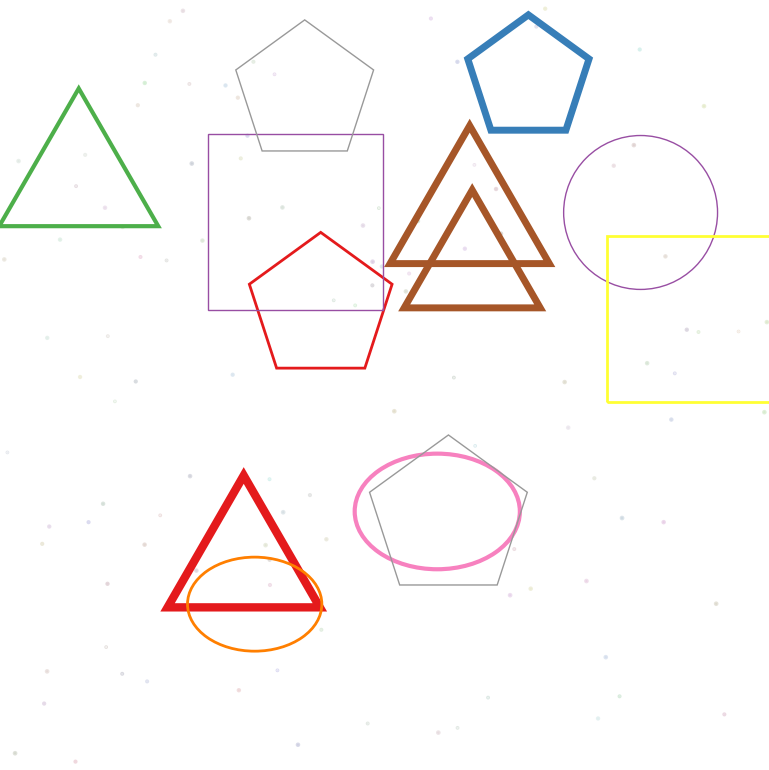[{"shape": "pentagon", "thickness": 1, "radius": 0.49, "center": [0.417, 0.601]}, {"shape": "triangle", "thickness": 3, "radius": 0.57, "center": [0.317, 0.268]}, {"shape": "pentagon", "thickness": 2.5, "radius": 0.41, "center": [0.686, 0.898]}, {"shape": "triangle", "thickness": 1.5, "radius": 0.6, "center": [0.102, 0.766]}, {"shape": "square", "thickness": 0.5, "radius": 0.57, "center": [0.384, 0.712]}, {"shape": "circle", "thickness": 0.5, "radius": 0.5, "center": [0.832, 0.724]}, {"shape": "oval", "thickness": 1, "radius": 0.44, "center": [0.331, 0.215]}, {"shape": "square", "thickness": 1, "radius": 0.54, "center": [0.895, 0.585]}, {"shape": "triangle", "thickness": 2.5, "radius": 0.6, "center": [0.61, 0.717]}, {"shape": "triangle", "thickness": 2.5, "radius": 0.51, "center": [0.613, 0.651]}, {"shape": "oval", "thickness": 1.5, "radius": 0.54, "center": [0.568, 0.336]}, {"shape": "pentagon", "thickness": 0.5, "radius": 0.54, "center": [0.582, 0.327]}, {"shape": "pentagon", "thickness": 0.5, "radius": 0.47, "center": [0.396, 0.88]}]